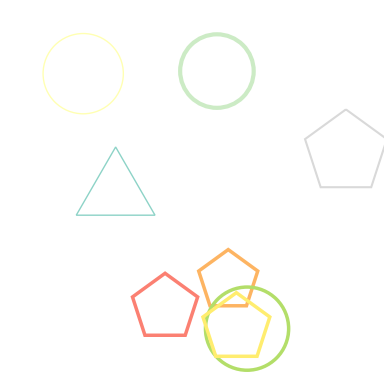[{"shape": "triangle", "thickness": 1, "radius": 0.59, "center": [0.3, 0.5]}, {"shape": "circle", "thickness": 1, "radius": 0.52, "center": [0.216, 0.809]}, {"shape": "pentagon", "thickness": 2.5, "radius": 0.44, "center": [0.429, 0.201]}, {"shape": "pentagon", "thickness": 2.5, "radius": 0.4, "center": [0.593, 0.271]}, {"shape": "circle", "thickness": 2.5, "radius": 0.54, "center": [0.642, 0.146]}, {"shape": "pentagon", "thickness": 1.5, "radius": 0.56, "center": [0.899, 0.604]}, {"shape": "circle", "thickness": 3, "radius": 0.48, "center": [0.563, 0.815]}, {"shape": "pentagon", "thickness": 2.5, "radius": 0.46, "center": [0.614, 0.148]}]